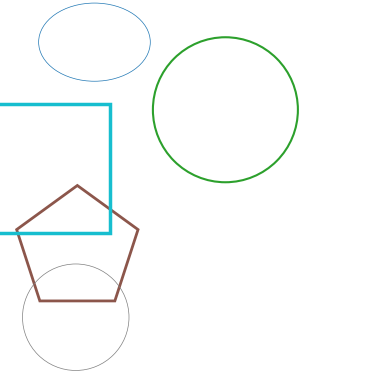[{"shape": "oval", "thickness": 0.5, "radius": 0.73, "center": [0.245, 0.891]}, {"shape": "circle", "thickness": 1.5, "radius": 0.94, "center": [0.585, 0.715]}, {"shape": "pentagon", "thickness": 2, "radius": 0.83, "center": [0.201, 0.352]}, {"shape": "circle", "thickness": 0.5, "radius": 0.69, "center": [0.197, 0.176]}, {"shape": "square", "thickness": 2.5, "radius": 0.84, "center": [0.118, 0.562]}]